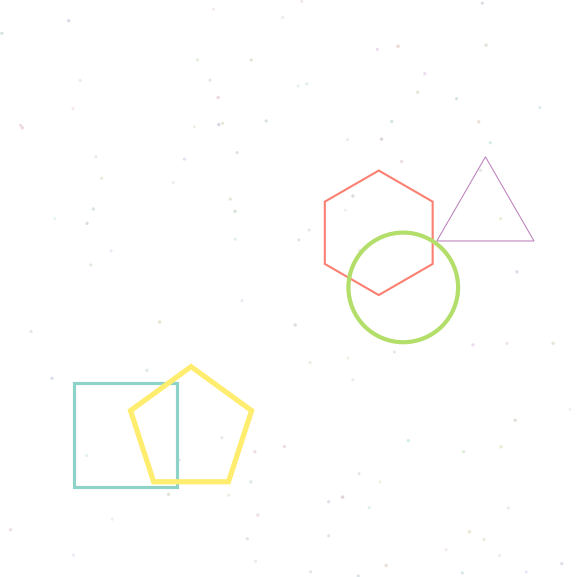[{"shape": "square", "thickness": 1.5, "radius": 0.45, "center": [0.217, 0.246]}, {"shape": "hexagon", "thickness": 1, "radius": 0.54, "center": [0.656, 0.596]}, {"shape": "circle", "thickness": 2, "radius": 0.47, "center": [0.698, 0.501]}, {"shape": "triangle", "thickness": 0.5, "radius": 0.49, "center": [0.841, 0.63]}, {"shape": "pentagon", "thickness": 2.5, "radius": 0.55, "center": [0.331, 0.254]}]